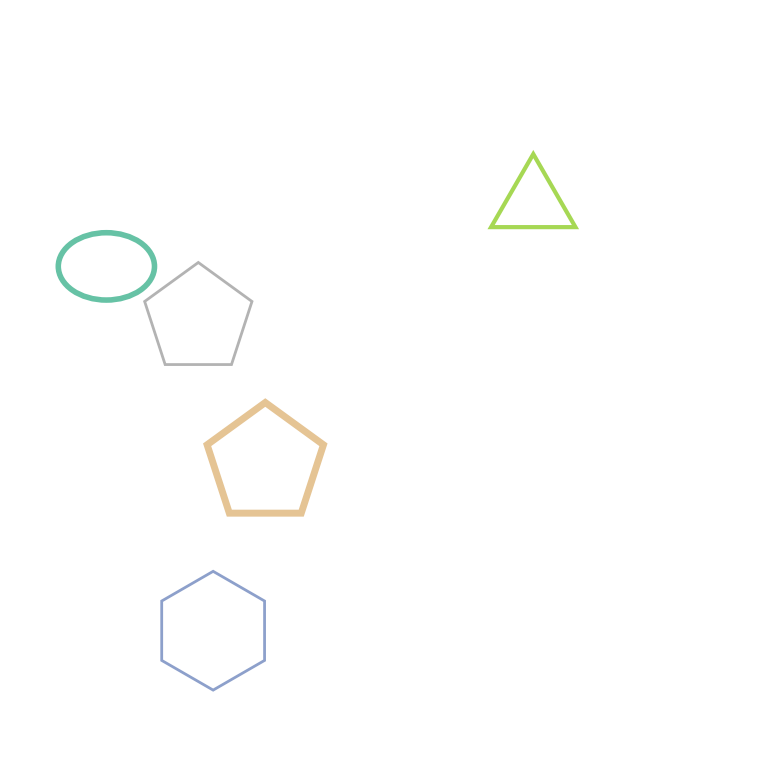[{"shape": "oval", "thickness": 2, "radius": 0.31, "center": [0.138, 0.654]}, {"shape": "hexagon", "thickness": 1, "radius": 0.39, "center": [0.277, 0.181]}, {"shape": "triangle", "thickness": 1.5, "radius": 0.32, "center": [0.693, 0.737]}, {"shape": "pentagon", "thickness": 2.5, "radius": 0.4, "center": [0.345, 0.398]}, {"shape": "pentagon", "thickness": 1, "radius": 0.37, "center": [0.258, 0.586]}]